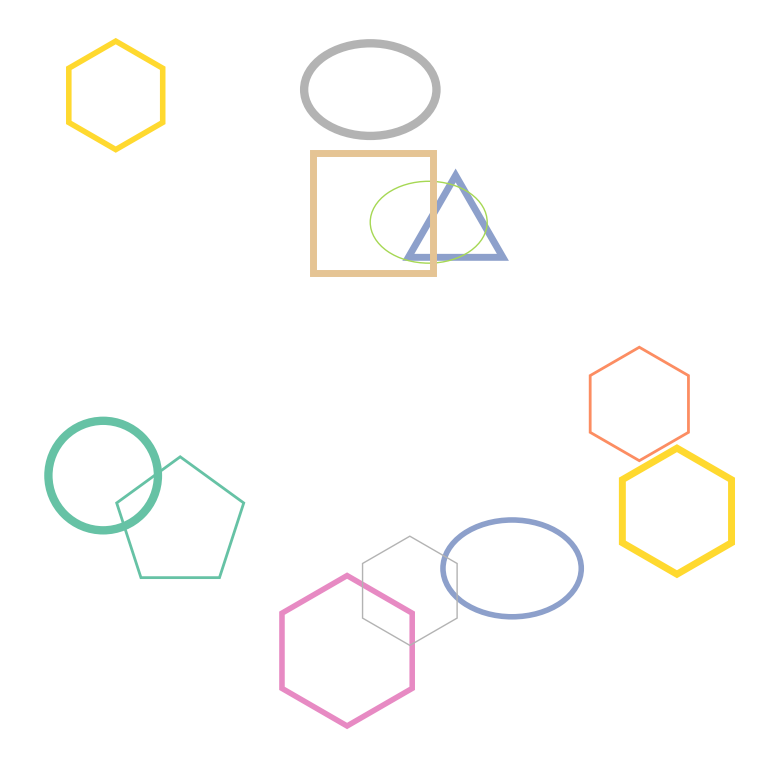[{"shape": "circle", "thickness": 3, "radius": 0.36, "center": [0.134, 0.382]}, {"shape": "pentagon", "thickness": 1, "radius": 0.43, "center": [0.234, 0.32]}, {"shape": "hexagon", "thickness": 1, "radius": 0.37, "center": [0.83, 0.475]}, {"shape": "triangle", "thickness": 2.5, "radius": 0.35, "center": [0.592, 0.701]}, {"shape": "oval", "thickness": 2, "radius": 0.45, "center": [0.665, 0.262]}, {"shape": "hexagon", "thickness": 2, "radius": 0.49, "center": [0.451, 0.155]}, {"shape": "oval", "thickness": 0.5, "radius": 0.38, "center": [0.557, 0.711]}, {"shape": "hexagon", "thickness": 2.5, "radius": 0.41, "center": [0.879, 0.336]}, {"shape": "hexagon", "thickness": 2, "radius": 0.35, "center": [0.15, 0.876]}, {"shape": "square", "thickness": 2.5, "radius": 0.39, "center": [0.485, 0.724]}, {"shape": "hexagon", "thickness": 0.5, "radius": 0.35, "center": [0.532, 0.233]}, {"shape": "oval", "thickness": 3, "radius": 0.43, "center": [0.481, 0.884]}]